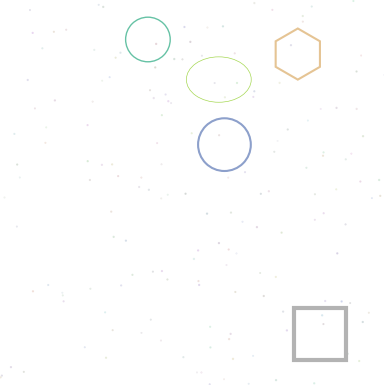[{"shape": "circle", "thickness": 1, "radius": 0.29, "center": [0.384, 0.897]}, {"shape": "circle", "thickness": 1.5, "radius": 0.34, "center": [0.583, 0.624]}, {"shape": "oval", "thickness": 0.5, "radius": 0.42, "center": [0.568, 0.793]}, {"shape": "hexagon", "thickness": 1.5, "radius": 0.33, "center": [0.774, 0.86]}, {"shape": "square", "thickness": 3, "radius": 0.34, "center": [0.83, 0.132]}]